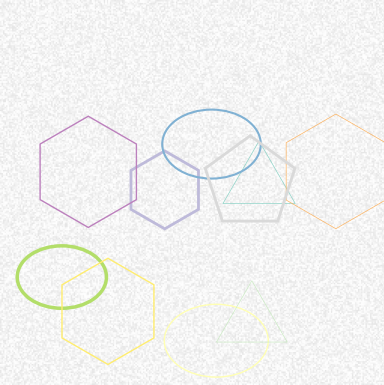[{"shape": "triangle", "thickness": 0.5, "radius": 0.54, "center": [0.673, 0.525]}, {"shape": "oval", "thickness": 1, "radius": 0.68, "center": [0.562, 0.115]}, {"shape": "hexagon", "thickness": 2, "radius": 0.51, "center": [0.428, 0.507]}, {"shape": "oval", "thickness": 1.5, "radius": 0.64, "center": [0.549, 0.626]}, {"shape": "hexagon", "thickness": 0.5, "radius": 0.74, "center": [0.872, 0.555]}, {"shape": "oval", "thickness": 2.5, "radius": 0.58, "center": [0.161, 0.28]}, {"shape": "pentagon", "thickness": 2, "radius": 0.61, "center": [0.65, 0.525]}, {"shape": "hexagon", "thickness": 1, "radius": 0.72, "center": [0.229, 0.554]}, {"shape": "triangle", "thickness": 0.5, "radius": 0.53, "center": [0.654, 0.165]}, {"shape": "hexagon", "thickness": 1, "radius": 0.69, "center": [0.28, 0.191]}]